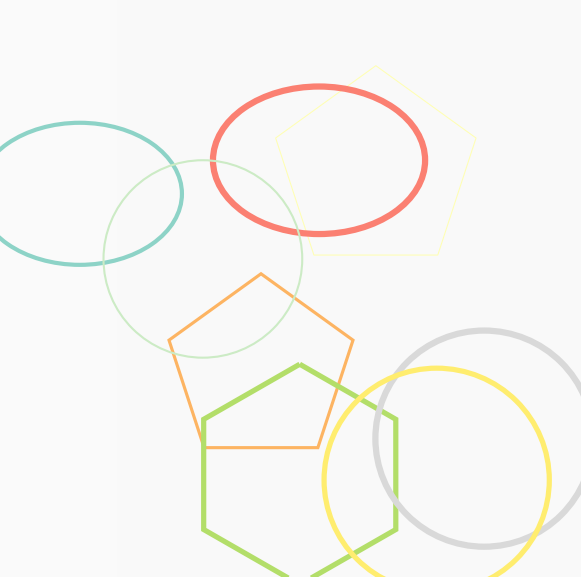[{"shape": "oval", "thickness": 2, "radius": 0.88, "center": [0.137, 0.664]}, {"shape": "pentagon", "thickness": 0.5, "radius": 0.91, "center": [0.647, 0.704]}, {"shape": "oval", "thickness": 3, "radius": 0.91, "center": [0.549, 0.722]}, {"shape": "pentagon", "thickness": 1.5, "radius": 0.83, "center": [0.449, 0.359]}, {"shape": "hexagon", "thickness": 2.5, "radius": 0.95, "center": [0.516, 0.178]}, {"shape": "circle", "thickness": 3, "radius": 0.94, "center": [0.833, 0.24]}, {"shape": "circle", "thickness": 1, "radius": 0.85, "center": [0.349, 0.551]}, {"shape": "circle", "thickness": 2.5, "radius": 0.97, "center": [0.751, 0.168]}]